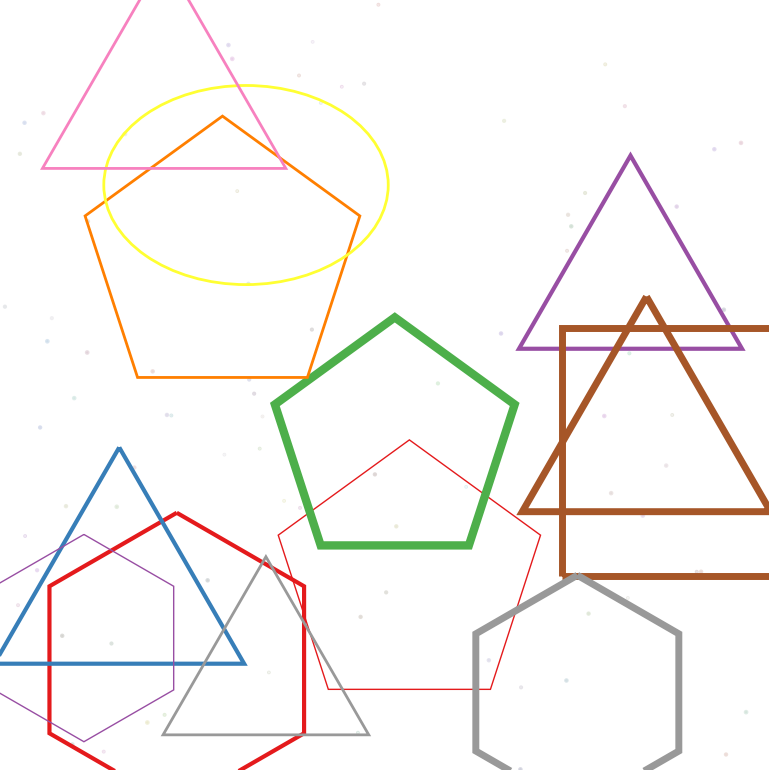[{"shape": "hexagon", "thickness": 1.5, "radius": 0.95, "center": [0.23, 0.143]}, {"shape": "pentagon", "thickness": 0.5, "radius": 0.9, "center": [0.532, 0.25]}, {"shape": "triangle", "thickness": 1.5, "radius": 0.94, "center": [0.155, 0.232]}, {"shape": "pentagon", "thickness": 3, "radius": 0.82, "center": [0.513, 0.424]}, {"shape": "hexagon", "thickness": 0.5, "radius": 0.67, "center": [0.109, 0.171]}, {"shape": "triangle", "thickness": 1.5, "radius": 0.84, "center": [0.819, 0.631]}, {"shape": "pentagon", "thickness": 1, "radius": 0.94, "center": [0.289, 0.662]}, {"shape": "oval", "thickness": 1, "radius": 0.92, "center": [0.32, 0.76]}, {"shape": "triangle", "thickness": 2.5, "radius": 0.93, "center": [0.84, 0.429]}, {"shape": "square", "thickness": 2.5, "radius": 0.8, "center": [0.891, 0.413]}, {"shape": "triangle", "thickness": 1, "radius": 0.91, "center": [0.213, 0.873]}, {"shape": "triangle", "thickness": 1, "radius": 0.77, "center": [0.345, 0.123]}, {"shape": "hexagon", "thickness": 2.5, "radius": 0.76, "center": [0.75, 0.101]}]